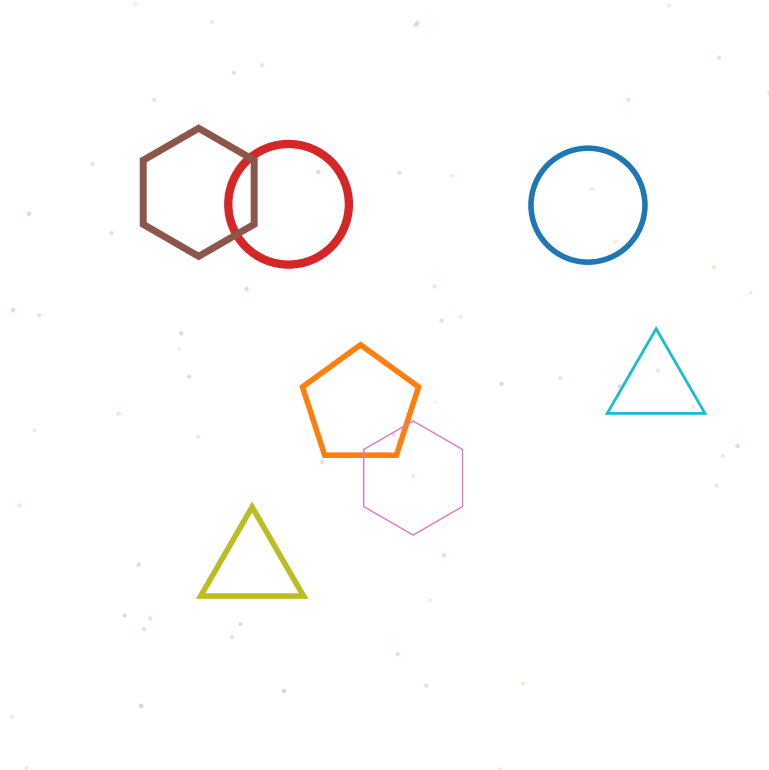[{"shape": "circle", "thickness": 2, "radius": 0.37, "center": [0.764, 0.734]}, {"shape": "pentagon", "thickness": 2, "radius": 0.4, "center": [0.468, 0.473]}, {"shape": "circle", "thickness": 3, "radius": 0.39, "center": [0.375, 0.735]}, {"shape": "hexagon", "thickness": 2.5, "radius": 0.42, "center": [0.258, 0.75]}, {"shape": "hexagon", "thickness": 0.5, "radius": 0.37, "center": [0.537, 0.379]}, {"shape": "triangle", "thickness": 2, "radius": 0.39, "center": [0.327, 0.264]}, {"shape": "triangle", "thickness": 1, "radius": 0.37, "center": [0.852, 0.5]}]